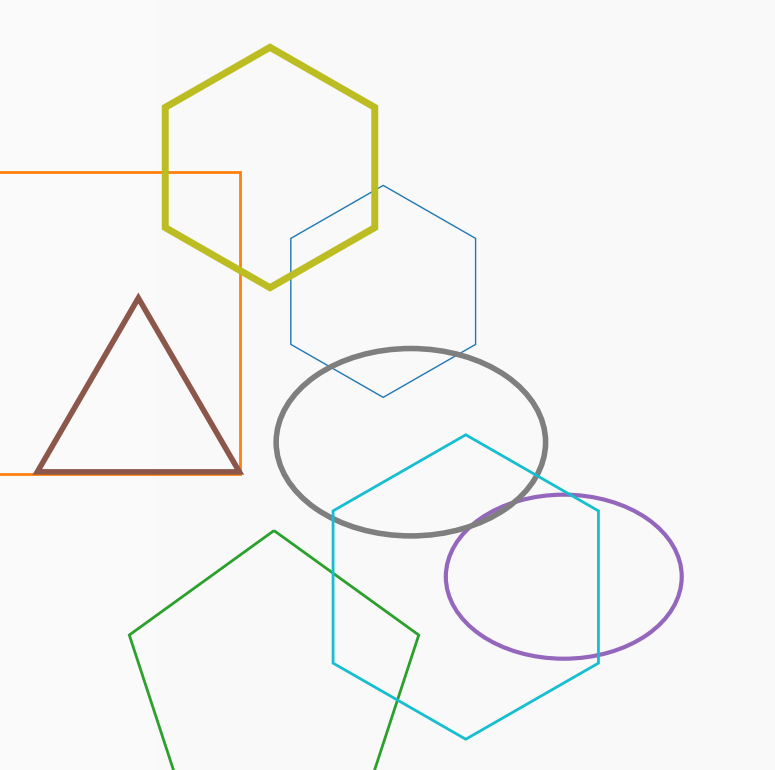[{"shape": "hexagon", "thickness": 0.5, "radius": 0.69, "center": [0.494, 0.622]}, {"shape": "square", "thickness": 1, "radius": 0.98, "center": [0.113, 0.581]}, {"shape": "pentagon", "thickness": 1, "radius": 0.98, "center": [0.354, 0.115]}, {"shape": "oval", "thickness": 1.5, "radius": 0.76, "center": [0.727, 0.251]}, {"shape": "triangle", "thickness": 2, "radius": 0.75, "center": [0.179, 0.462]}, {"shape": "oval", "thickness": 2, "radius": 0.87, "center": [0.53, 0.426]}, {"shape": "hexagon", "thickness": 2.5, "radius": 0.78, "center": [0.348, 0.782]}, {"shape": "hexagon", "thickness": 1, "radius": 0.99, "center": [0.601, 0.238]}]